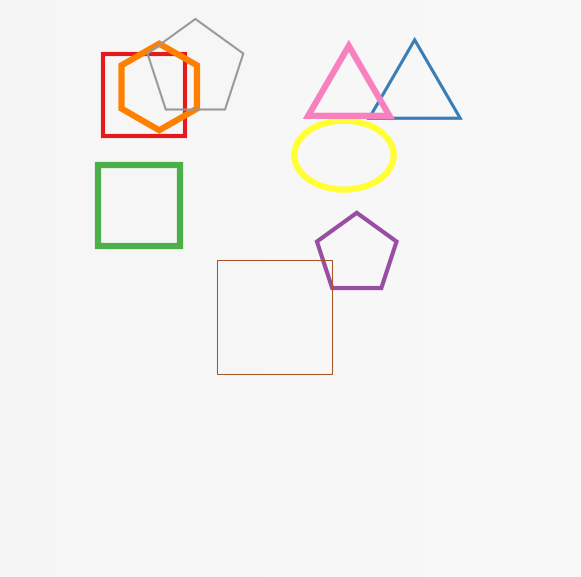[{"shape": "square", "thickness": 2, "radius": 0.35, "center": [0.248, 0.834]}, {"shape": "triangle", "thickness": 1.5, "radius": 0.45, "center": [0.713, 0.84]}, {"shape": "square", "thickness": 3, "radius": 0.35, "center": [0.239, 0.644]}, {"shape": "pentagon", "thickness": 2, "radius": 0.36, "center": [0.614, 0.559]}, {"shape": "hexagon", "thickness": 3, "radius": 0.37, "center": [0.274, 0.849]}, {"shape": "oval", "thickness": 3, "radius": 0.43, "center": [0.592, 0.731]}, {"shape": "square", "thickness": 0.5, "radius": 0.49, "center": [0.473, 0.45]}, {"shape": "triangle", "thickness": 3, "radius": 0.4, "center": [0.6, 0.839]}, {"shape": "pentagon", "thickness": 1, "radius": 0.43, "center": [0.336, 0.88]}]